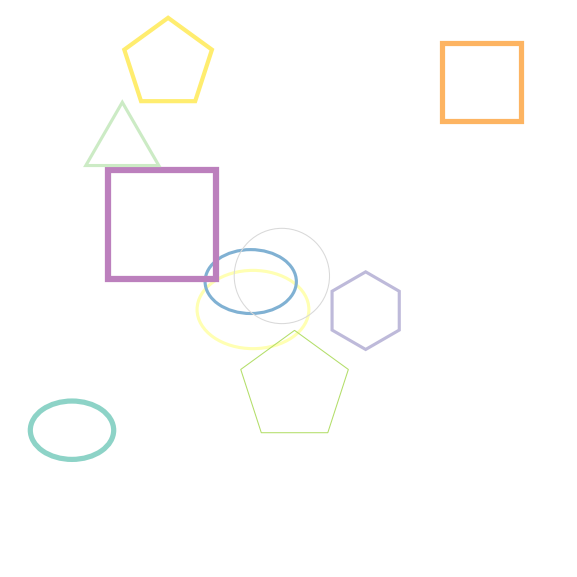[{"shape": "oval", "thickness": 2.5, "radius": 0.36, "center": [0.125, 0.254]}, {"shape": "oval", "thickness": 1.5, "radius": 0.48, "center": [0.438, 0.463]}, {"shape": "hexagon", "thickness": 1.5, "radius": 0.34, "center": [0.633, 0.461]}, {"shape": "oval", "thickness": 1.5, "radius": 0.4, "center": [0.434, 0.512]}, {"shape": "square", "thickness": 2.5, "radius": 0.34, "center": [0.834, 0.857]}, {"shape": "pentagon", "thickness": 0.5, "radius": 0.49, "center": [0.51, 0.329]}, {"shape": "circle", "thickness": 0.5, "radius": 0.41, "center": [0.488, 0.521]}, {"shape": "square", "thickness": 3, "radius": 0.47, "center": [0.281, 0.611]}, {"shape": "triangle", "thickness": 1.5, "radius": 0.36, "center": [0.212, 0.749]}, {"shape": "pentagon", "thickness": 2, "radius": 0.4, "center": [0.291, 0.888]}]